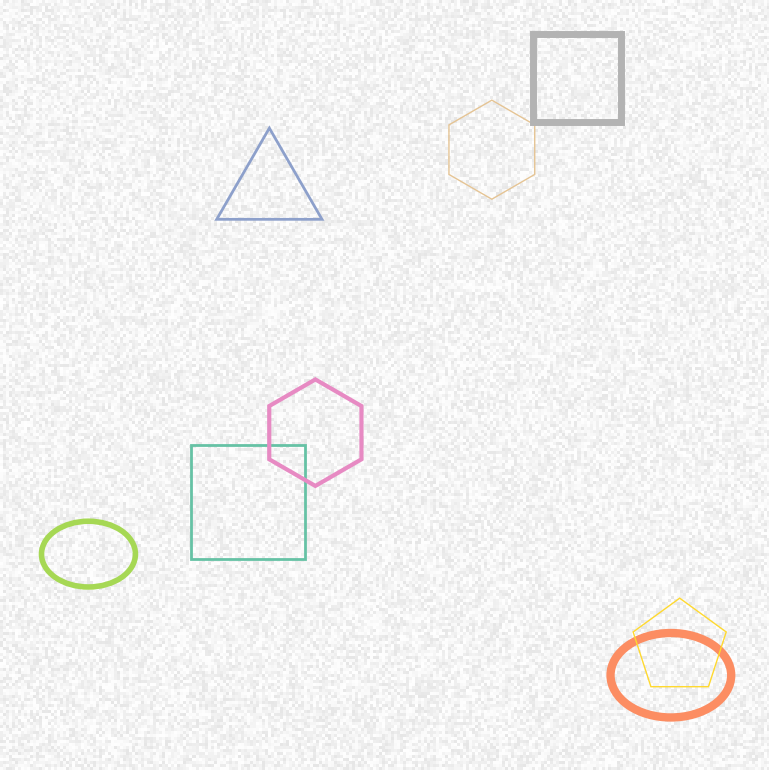[{"shape": "square", "thickness": 1, "radius": 0.37, "center": [0.322, 0.348]}, {"shape": "oval", "thickness": 3, "radius": 0.39, "center": [0.871, 0.123]}, {"shape": "triangle", "thickness": 1, "radius": 0.39, "center": [0.35, 0.755]}, {"shape": "hexagon", "thickness": 1.5, "radius": 0.35, "center": [0.41, 0.438]}, {"shape": "oval", "thickness": 2, "radius": 0.31, "center": [0.115, 0.28]}, {"shape": "pentagon", "thickness": 0.5, "radius": 0.32, "center": [0.883, 0.16]}, {"shape": "hexagon", "thickness": 0.5, "radius": 0.32, "center": [0.639, 0.806]}, {"shape": "square", "thickness": 2.5, "radius": 0.29, "center": [0.749, 0.899]}]